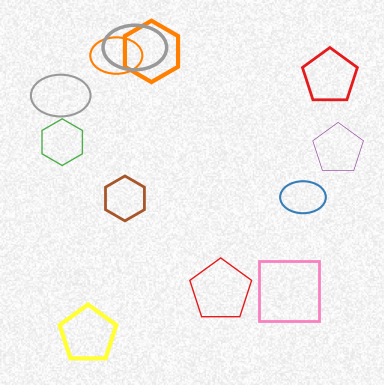[{"shape": "pentagon", "thickness": 1, "radius": 0.42, "center": [0.573, 0.246]}, {"shape": "pentagon", "thickness": 2, "radius": 0.37, "center": [0.857, 0.801]}, {"shape": "oval", "thickness": 1.5, "radius": 0.3, "center": [0.787, 0.488]}, {"shape": "hexagon", "thickness": 1, "radius": 0.3, "center": [0.162, 0.631]}, {"shape": "pentagon", "thickness": 0.5, "radius": 0.35, "center": [0.878, 0.613]}, {"shape": "oval", "thickness": 1.5, "radius": 0.34, "center": [0.302, 0.856]}, {"shape": "hexagon", "thickness": 3, "radius": 0.4, "center": [0.393, 0.866]}, {"shape": "pentagon", "thickness": 3, "radius": 0.39, "center": [0.229, 0.132]}, {"shape": "hexagon", "thickness": 2, "radius": 0.29, "center": [0.325, 0.485]}, {"shape": "square", "thickness": 2, "radius": 0.39, "center": [0.75, 0.245]}, {"shape": "oval", "thickness": 2.5, "radius": 0.41, "center": [0.35, 0.877]}, {"shape": "oval", "thickness": 1.5, "radius": 0.39, "center": [0.158, 0.752]}]